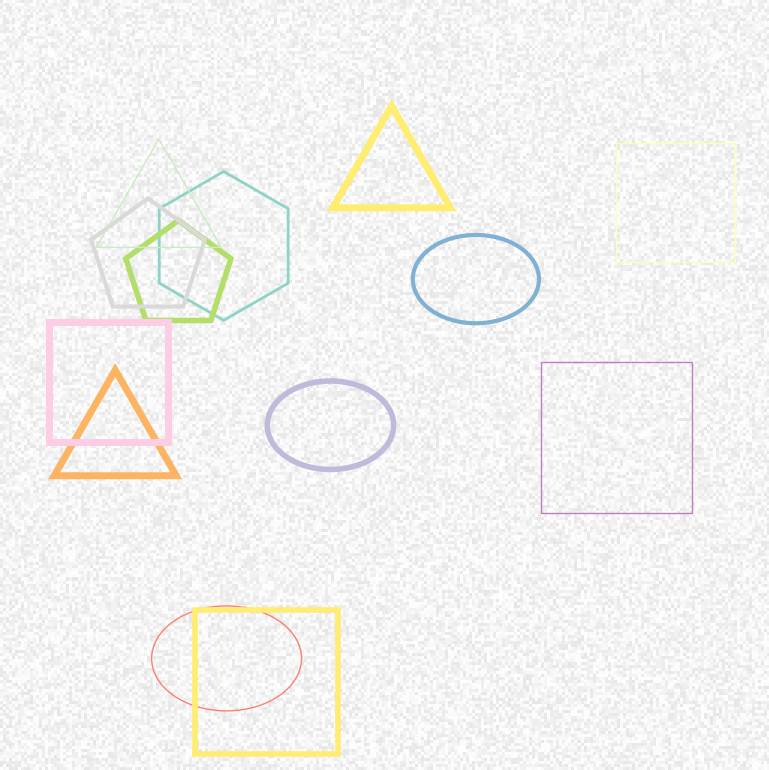[{"shape": "hexagon", "thickness": 1, "radius": 0.48, "center": [0.291, 0.681]}, {"shape": "square", "thickness": 0.5, "radius": 0.39, "center": [0.877, 0.737]}, {"shape": "oval", "thickness": 2, "radius": 0.41, "center": [0.429, 0.448]}, {"shape": "oval", "thickness": 0.5, "radius": 0.49, "center": [0.294, 0.145]}, {"shape": "oval", "thickness": 1.5, "radius": 0.41, "center": [0.618, 0.638]}, {"shape": "triangle", "thickness": 2.5, "radius": 0.46, "center": [0.15, 0.428]}, {"shape": "pentagon", "thickness": 2, "radius": 0.36, "center": [0.232, 0.642]}, {"shape": "square", "thickness": 2.5, "radius": 0.39, "center": [0.141, 0.504]}, {"shape": "pentagon", "thickness": 1.5, "radius": 0.39, "center": [0.192, 0.665]}, {"shape": "square", "thickness": 0.5, "radius": 0.49, "center": [0.801, 0.432]}, {"shape": "triangle", "thickness": 0.5, "radius": 0.47, "center": [0.206, 0.726]}, {"shape": "triangle", "thickness": 2.5, "radius": 0.44, "center": [0.509, 0.774]}, {"shape": "square", "thickness": 2, "radius": 0.47, "center": [0.346, 0.114]}]